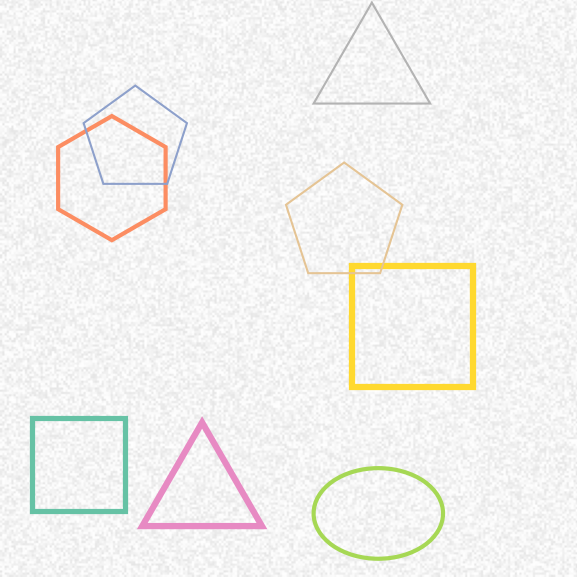[{"shape": "square", "thickness": 2.5, "radius": 0.4, "center": [0.136, 0.194]}, {"shape": "hexagon", "thickness": 2, "radius": 0.54, "center": [0.194, 0.691]}, {"shape": "pentagon", "thickness": 1, "radius": 0.47, "center": [0.234, 0.757]}, {"shape": "triangle", "thickness": 3, "radius": 0.6, "center": [0.35, 0.148]}, {"shape": "oval", "thickness": 2, "radius": 0.56, "center": [0.655, 0.11]}, {"shape": "square", "thickness": 3, "radius": 0.52, "center": [0.714, 0.434]}, {"shape": "pentagon", "thickness": 1, "radius": 0.53, "center": [0.596, 0.612]}, {"shape": "triangle", "thickness": 1, "radius": 0.58, "center": [0.644, 0.878]}]